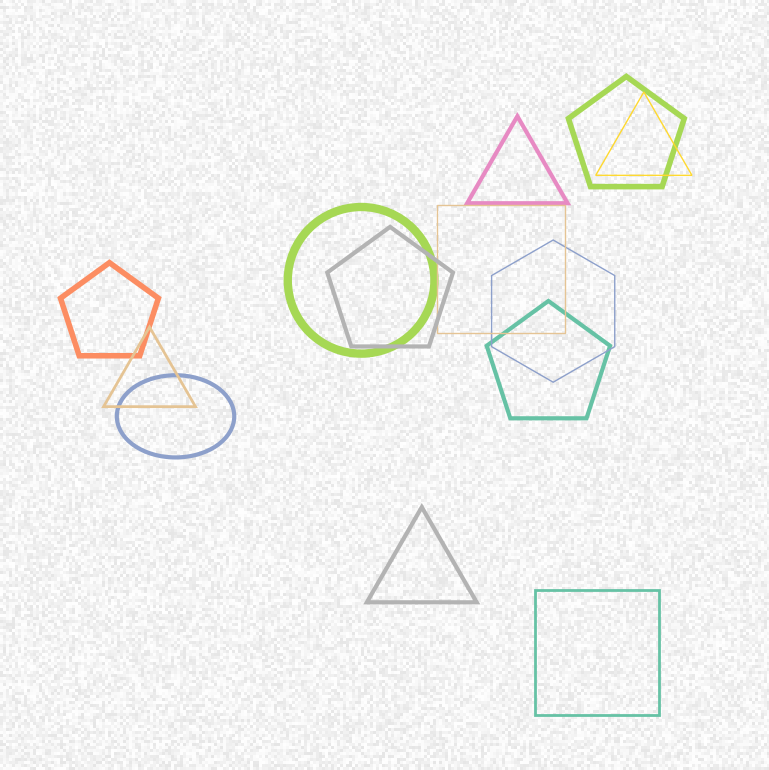[{"shape": "square", "thickness": 1, "radius": 0.4, "center": [0.775, 0.152]}, {"shape": "pentagon", "thickness": 1.5, "radius": 0.42, "center": [0.712, 0.525]}, {"shape": "pentagon", "thickness": 2, "radius": 0.33, "center": [0.142, 0.592]}, {"shape": "hexagon", "thickness": 0.5, "radius": 0.46, "center": [0.718, 0.596]}, {"shape": "oval", "thickness": 1.5, "radius": 0.38, "center": [0.228, 0.459]}, {"shape": "triangle", "thickness": 1.5, "radius": 0.38, "center": [0.672, 0.774]}, {"shape": "pentagon", "thickness": 2, "radius": 0.4, "center": [0.813, 0.822]}, {"shape": "circle", "thickness": 3, "radius": 0.48, "center": [0.469, 0.636]}, {"shape": "triangle", "thickness": 0.5, "radius": 0.36, "center": [0.836, 0.808]}, {"shape": "square", "thickness": 0.5, "radius": 0.42, "center": [0.651, 0.651]}, {"shape": "triangle", "thickness": 1, "radius": 0.34, "center": [0.194, 0.506]}, {"shape": "triangle", "thickness": 1.5, "radius": 0.41, "center": [0.548, 0.259]}, {"shape": "pentagon", "thickness": 1.5, "radius": 0.43, "center": [0.507, 0.62]}]